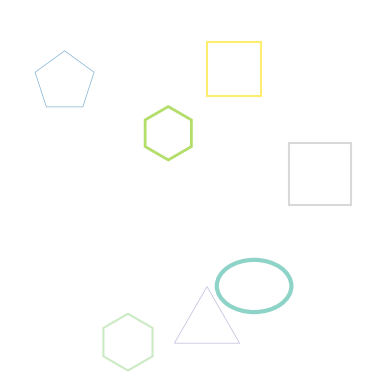[{"shape": "oval", "thickness": 3, "radius": 0.48, "center": [0.66, 0.257]}, {"shape": "triangle", "thickness": 0.5, "radius": 0.49, "center": [0.538, 0.158]}, {"shape": "pentagon", "thickness": 0.5, "radius": 0.4, "center": [0.168, 0.787]}, {"shape": "hexagon", "thickness": 2, "radius": 0.35, "center": [0.437, 0.654]}, {"shape": "square", "thickness": 1.5, "radius": 0.4, "center": [0.831, 0.548]}, {"shape": "hexagon", "thickness": 1.5, "radius": 0.37, "center": [0.332, 0.111]}, {"shape": "square", "thickness": 1.5, "radius": 0.35, "center": [0.608, 0.821]}]